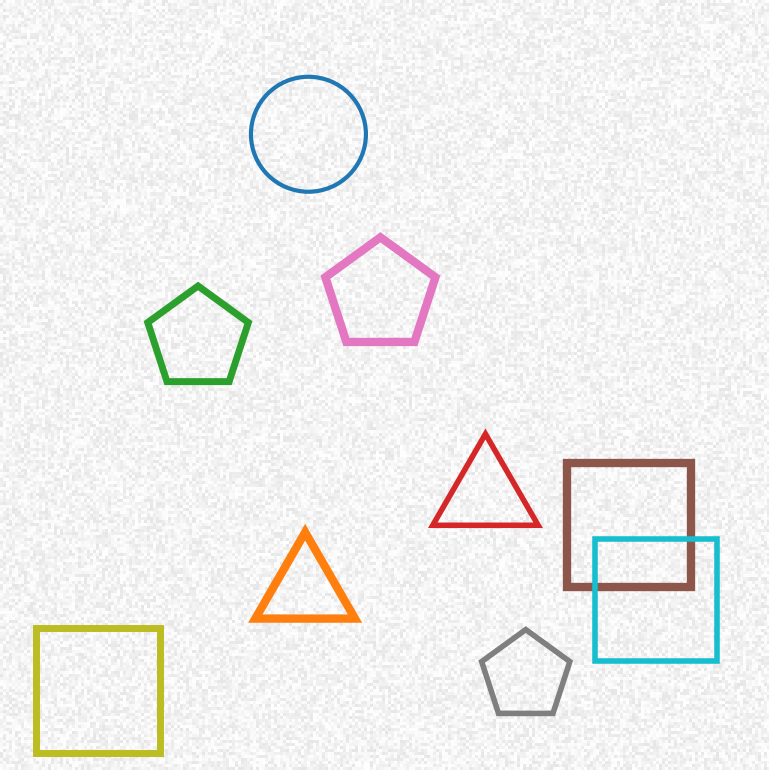[{"shape": "circle", "thickness": 1.5, "radius": 0.37, "center": [0.401, 0.826]}, {"shape": "triangle", "thickness": 3, "radius": 0.37, "center": [0.396, 0.234]}, {"shape": "pentagon", "thickness": 2.5, "radius": 0.34, "center": [0.257, 0.56]}, {"shape": "triangle", "thickness": 2, "radius": 0.4, "center": [0.63, 0.357]}, {"shape": "square", "thickness": 3, "radius": 0.4, "center": [0.817, 0.318]}, {"shape": "pentagon", "thickness": 3, "radius": 0.38, "center": [0.494, 0.617]}, {"shape": "pentagon", "thickness": 2, "radius": 0.3, "center": [0.683, 0.122]}, {"shape": "square", "thickness": 2.5, "radius": 0.4, "center": [0.128, 0.103]}, {"shape": "square", "thickness": 2, "radius": 0.4, "center": [0.852, 0.221]}]